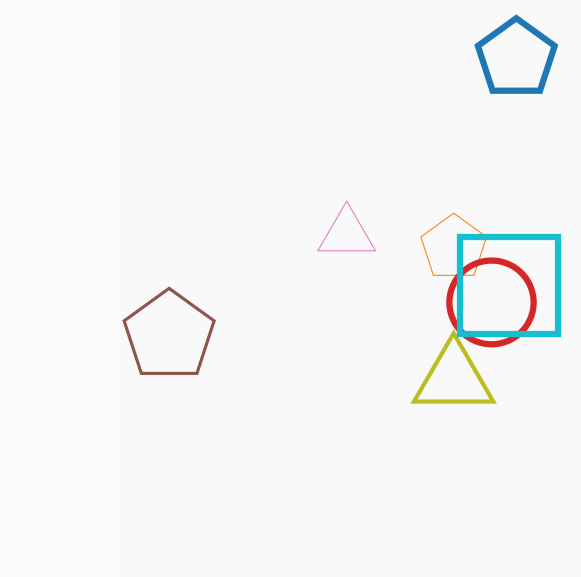[{"shape": "pentagon", "thickness": 3, "radius": 0.35, "center": [0.888, 0.898]}, {"shape": "pentagon", "thickness": 0.5, "radius": 0.3, "center": [0.781, 0.57]}, {"shape": "circle", "thickness": 3, "radius": 0.36, "center": [0.846, 0.475]}, {"shape": "pentagon", "thickness": 1.5, "radius": 0.41, "center": [0.291, 0.418]}, {"shape": "triangle", "thickness": 0.5, "radius": 0.29, "center": [0.596, 0.593]}, {"shape": "triangle", "thickness": 2, "radius": 0.39, "center": [0.78, 0.343]}, {"shape": "square", "thickness": 3, "radius": 0.42, "center": [0.875, 0.505]}]